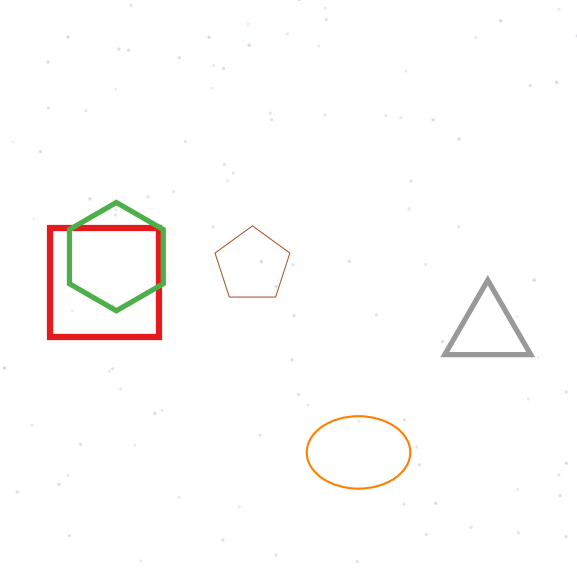[{"shape": "square", "thickness": 3, "radius": 0.47, "center": [0.181, 0.509]}, {"shape": "hexagon", "thickness": 2.5, "radius": 0.47, "center": [0.202, 0.555]}, {"shape": "oval", "thickness": 1, "radius": 0.45, "center": [0.621, 0.216]}, {"shape": "pentagon", "thickness": 0.5, "radius": 0.34, "center": [0.437, 0.54]}, {"shape": "triangle", "thickness": 2.5, "radius": 0.43, "center": [0.845, 0.428]}]